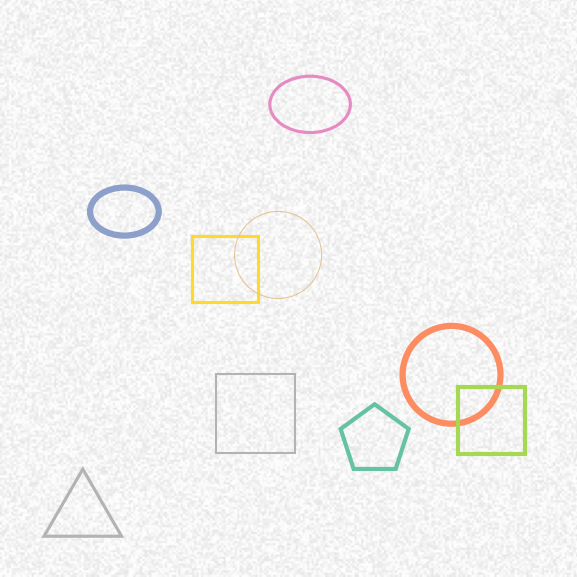[{"shape": "pentagon", "thickness": 2, "radius": 0.31, "center": [0.649, 0.237]}, {"shape": "circle", "thickness": 3, "radius": 0.42, "center": [0.782, 0.35]}, {"shape": "oval", "thickness": 3, "radius": 0.3, "center": [0.215, 0.633]}, {"shape": "oval", "thickness": 1.5, "radius": 0.35, "center": [0.537, 0.818]}, {"shape": "square", "thickness": 2, "radius": 0.29, "center": [0.851, 0.271]}, {"shape": "square", "thickness": 1.5, "radius": 0.29, "center": [0.389, 0.533]}, {"shape": "circle", "thickness": 0.5, "radius": 0.38, "center": [0.482, 0.558]}, {"shape": "triangle", "thickness": 1.5, "radius": 0.39, "center": [0.143, 0.109]}, {"shape": "square", "thickness": 1, "radius": 0.34, "center": [0.443, 0.283]}]